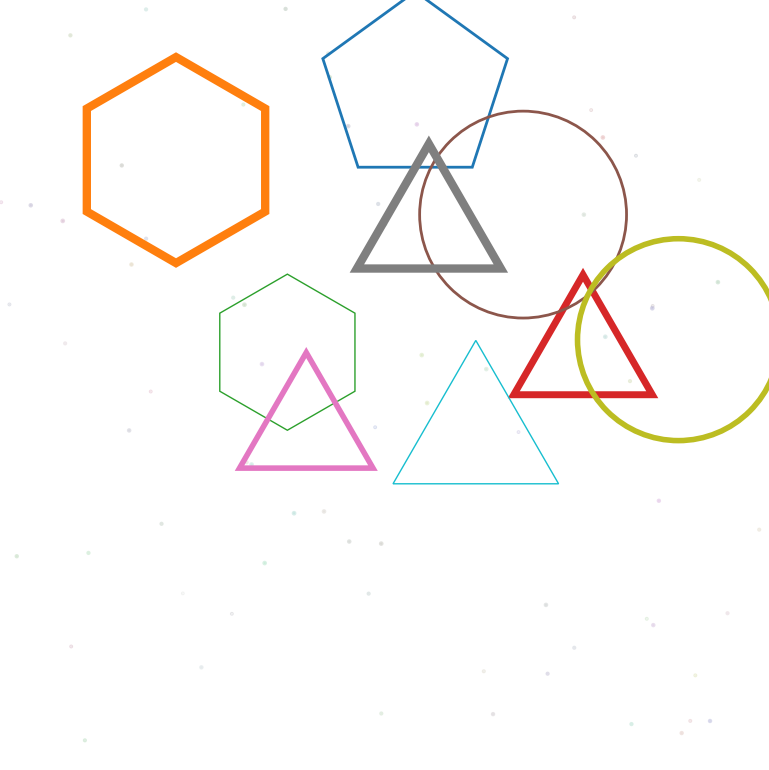[{"shape": "pentagon", "thickness": 1, "radius": 0.63, "center": [0.539, 0.885]}, {"shape": "hexagon", "thickness": 3, "radius": 0.67, "center": [0.229, 0.792]}, {"shape": "hexagon", "thickness": 0.5, "radius": 0.51, "center": [0.373, 0.543]}, {"shape": "triangle", "thickness": 2.5, "radius": 0.52, "center": [0.757, 0.539]}, {"shape": "circle", "thickness": 1, "radius": 0.67, "center": [0.679, 0.721]}, {"shape": "triangle", "thickness": 2, "radius": 0.5, "center": [0.398, 0.442]}, {"shape": "triangle", "thickness": 3, "radius": 0.54, "center": [0.557, 0.705]}, {"shape": "circle", "thickness": 2, "radius": 0.66, "center": [0.881, 0.559]}, {"shape": "triangle", "thickness": 0.5, "radius": 0.62, "center": [0.618, 0.434]}]